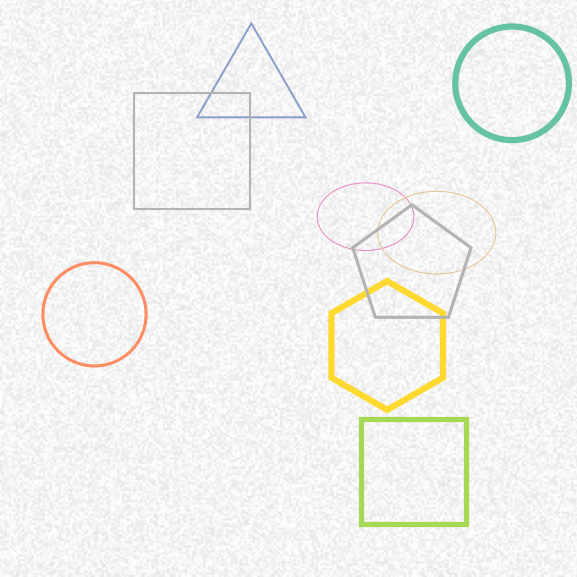[{"shape": "circle", "thickness": 3, "radius": 0.49, "center": [0.887, 0.855]}, {"shape": "circle", "thickness": 1.5, "radius": 0.45, "center": [0.164, 0.455]}, {"shape": "triangle", "thickness": 1, "radius": 0.54, "center": [0.435, 0.85]}, {"shape": "oval", "thickness": 0.5, "radius": 0.42, "center": [0.633, 0.624]}, {"shape": "square", "thickness": 2.5, "radius": 0.46, "center": [0.715, 0.183]}, {"shape": "hexagon", "thickness": 3, "radius": 0.56, "center": [0.67, 0.401]}, {"shape": "oval", "thickness": 0.5, "radius": 0.51, "center": [0.756, 0.596]}, {"shape": "pentagon", "thickness": 1.5, "radius": 0.54, "center": [0.713, 0.537]}, {"shape": "square", "thickness": 1, "radius": 0.5, "center": [0.333, 0.738]}]